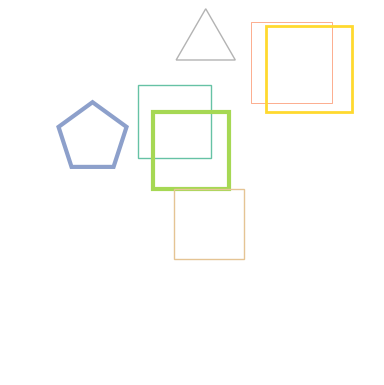[{"shape": "square", "thickness": 1, "radius": 0.47, "center": [0.454, 0.684]}, {"shape": "square", "thickness": 0.5, "radius": 0.53, "center": [0.756, 0.837]}, {"shape": "pentagon", "thickness": 3, "radius": 0.46, "center": [0.24, 0.642]}, {"shape": "square", "thickness": 3, "radius": 0.5, "center": [0.496, 0.61]}, {"shape": "square", "thickness": 2, "radius": 0.56, "center": [0.802, 0.821]}, {"shape": "square", "thickness": 1, "radius": 0.45, "center": [0.543, 0.419]}, {"shape": "triangle", "thickness": 1, "radius": 0.44, "center": [0.534, 0.889]}]